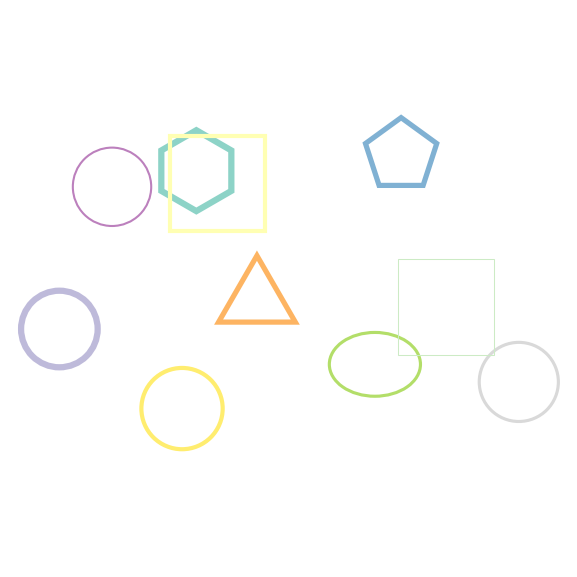[{"shape": "hexagon", "thickness": 3, "radius": 0.35, "center": [0.34, 0.704]}, {"shape": "square", "thickness": 2, "radius": 0.41, "center": [0.376, 0.681]}, {"shape": "circle", "thickness": 3, "radius": 0.33, "center": [0.103, 0.429]}, {"shape": "pentagon", "thickness": 2.5, "radius": 0.32, "center": [0.695, 0.731]}, {"shape": "triangle", "thickness": 2.5, "radius": 0.38, "center": [0.445, 0.48]}, {"shape": "oval", "thickness": 1.5, "radius": 0.39, "center": [0.649, 0.368]}, {"shape": "circle", "thickness": 1.5, "radius": 0.34, "center": [0.898, 0.338]}, {"shape": "circle", "thickness": 1, "radius": 0.34, "center": [0.194, 0.676]}, {"shape": "square", "thickness": 0.5, "radius": 0.42, "center": [0.772, 0.468]}, {"shape": "circle", "thickness": 2, "radius": 0.35, "center": [0.315, 0.292]}]